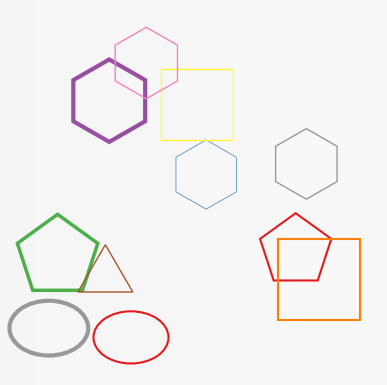[{"shape": "oval", "thickness": 1.5, "radius": 0.48, "center": [0.338, 0.124]}, {"shape": "pentagon", "thickness": 1.5, "radius": 0.48, "center": [0.763, 0.35]}, {"shape": "hexagon", "thickness": 0.5, "radius": 0.45, "center": [0.532, 0.547]}, {"shape": "pentagon", "thickness": 2.5, "radius": 0.55, "center": [0.149, 0.334]}, {"shape": "hexagon", "thickness": 3, "radius": 0.54, "center": [0.282, 0.739]}, {"shape": "square", "thickness": 1.5, "radius": 0.53, "center": [0.823, 0.274]}, {"shape": "square", "thickness": 1, "radius": 0.46, "center": [0.508, 0.729]}, {"shape": "triangle", "thickness": 1, "radius": 0.41, "center": [0.272, 0.282]}, {"shape": "hexagon", "thickness": 1, "radius": 0.46, "center": [0.378, 0.836]}, {"shape": "hexagon", "thickness": 1, "radius": 0.46, "center": [0.791, 0.574]}, {"shape": "oval", "thickness": 3, "radius": 0.51, "center": [0.126, 0.148]}]